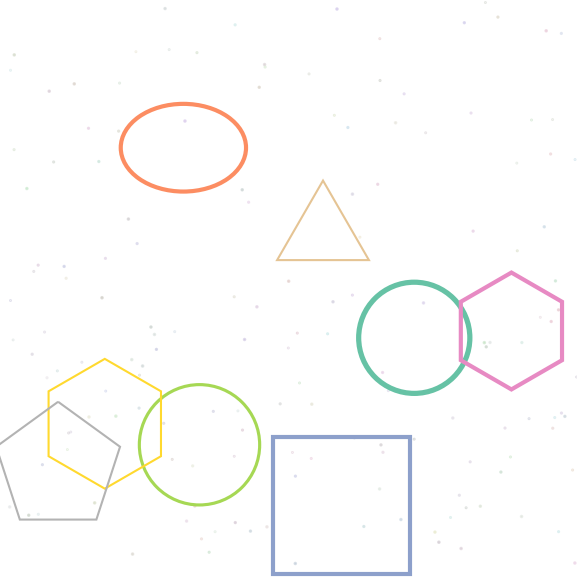[{"shape": "circle", "thickness": 2.5, "radius": 0.48, "center": [0.717, 0.414]}, {"shape": "oval", "thickness": 2, "radius": 0.54, "center": [0.318, 0.743]}, {"shape": "square", "thickness": 2, "radius": 0.59, "center": [0.591, 0.123]}, {"shape": "hexagon", "thickness": 2, "radius": 0.51, "center": [0.886, 0.426]}, {"shape": "circle", "thickness": 1.5, "radius": 0.52, "center": [0.345, 0.229]}, {"shape": "hexagon", "thickness": 1, "radius": 0.56, "center": [0.181, 0.265]}, {"shape": "triangle", "thickness": 1, "radius": 0.46, "center": [0.559, 0.595]}, {"shape": "pentagon", "thickness": 1, "radius": 0.56, "center": [0.101, 0.191]}]